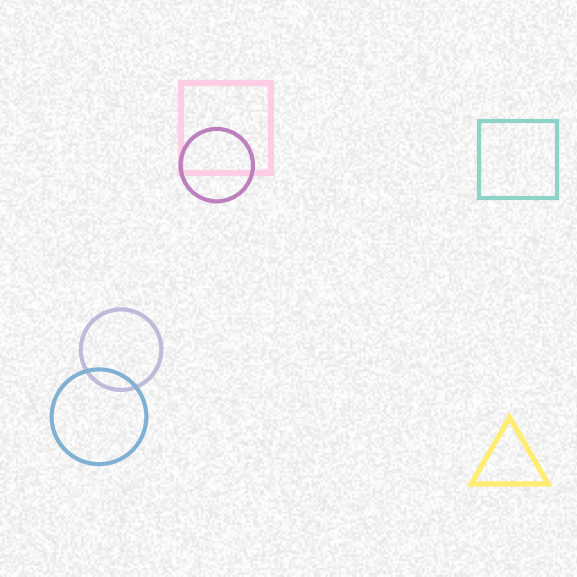[{"shape": "square", "thickness": 2, "radius": 0.34, "center": [0.897, 0.723]}, {"shape": "circle", "thickness": 2, "radius": 0.35, "center": [0.21, 0.394]}, {"shape": "circle", "thickness": 2, "radius": 0.41, "center": [0.171, 0.277]}, {"shape": "square", "thickness": 3, "radius": 0.39, "center": [0.391, 0.777]}, {"shape": "circle", "thickness": 2, "radius": 0.31, "center": [0.375, 0.713]}, {"shape": "triangle", "thickness": 2.5, "radius": 0.38, "center": [0.882, 0.2]}]